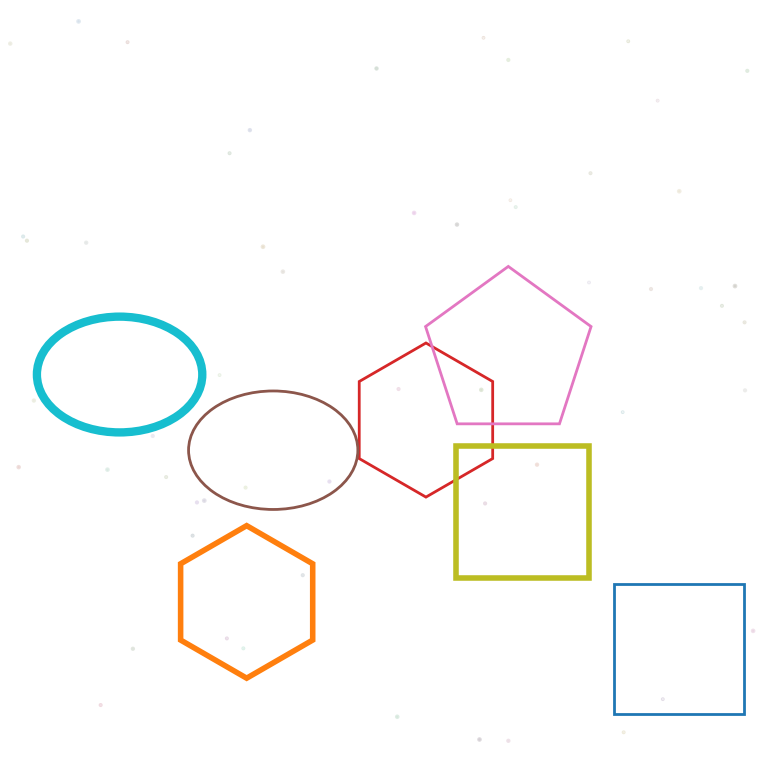[{"shape": "square", "thickness": 1, "radius": 0.42, "center": [0.882, 0.157]}, {"shape": "hexagon", "thickness": 2, "radius": 0.5, "center": [0.32, 0.218]}, {"shape": "hexagon", "thickness": 1, "radius": 0.5, "center": [0.553, 0.454]}, {"shape": "oval", "thickness": 1, "radius": 0.55, "center": [0.355, 0.415]}, {"shape": "pentagon", "thickness": 1, "radius": 0.57, "center": [0.66, 0.541]}, {"shape": "square", "thickness": 2, "radius": 0.43, "center": [0.678, 0.335]}, {"shape": "oval", "thickness": 3, "radius": 0.54, "center": [0.155, 0.514]}]